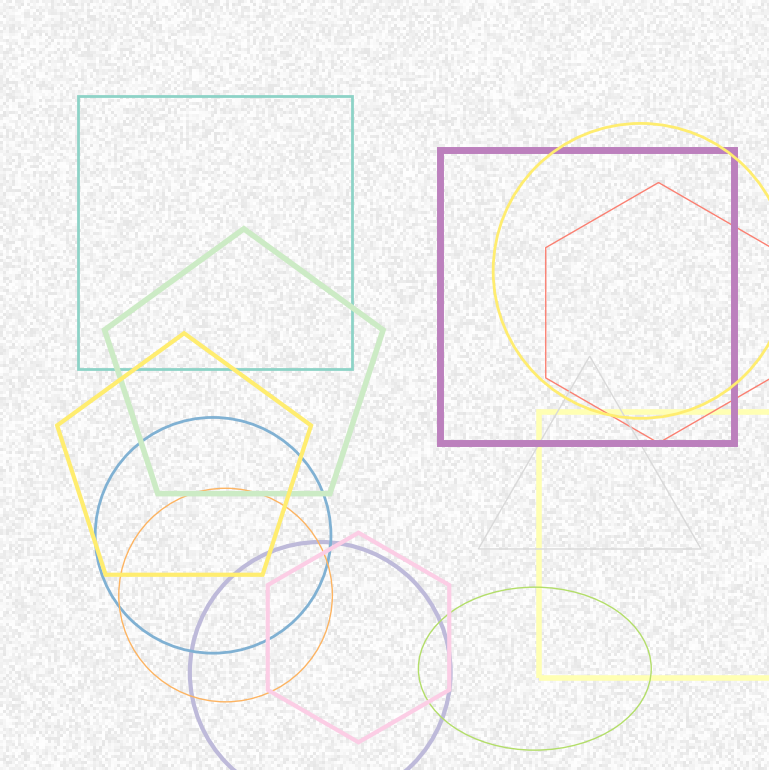[{"shape": "square", "thickness": 1, "radius": 0.89, "center": [0.279, 0.698]}, {"shape": "square", "thickness": 2, "radius": 0.87, "center": [0.873, 0.292]}, {"shape": "circle", "thickness": 1.5, "radius": 0.85, "center": [0.416, 0.127]}, {"shape": "hexagon", "thickness": 0.5, "radius": 0.85, "center": [0.855, 0.594]}, {"shape": "circle", "thickness": 1, "radius": 0.77, "center": [0.277, 0.305]}, {"shape": "circle", "thickness": 0.5, "radius": 0.69, "center": [0.293, 0.227]}, {"shape": "oval", "thickness": 0.5, "radius": 0.76, "center": [0.695, 0.132]}, {"shape": "hexagon", "thickness": 1.5, "radius": 0.68, "center": [0.466, 0.172]}, {"shape": "triangle", "thickness": 0.5, "radius": 0.84, "center": [0.766, 0.371]}, {"shape": "square", "thickness": 2.5, "radius": 0.95, "center": [0.762, 0.615]}, {"shape": "pentagon", "thickness": 2, "radius": 0.95, "center": [0.317, 0.513]}, {"shape": "circle", "thickness": 1, "radius": 0.96, "center": [0.832, 0.648]}, {"shape": "pentagon", "thickness": 1.5, "radius": 0.87, "center": [0.239, 0.394]}]